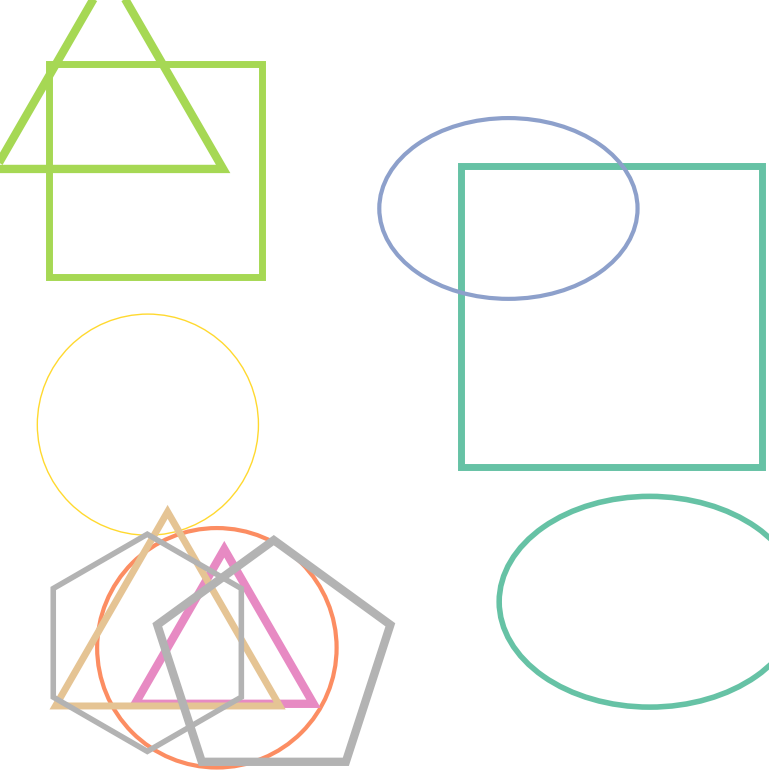[{"shape": "oval", "thickness": 2, "radius": 0.98, "center": [0.844, 0.219]}, {"shape": "square", "thickness": 2.5, "radius": 0.98, "center": [0.795, 0.589]}, {"shape": "circle", "thickness": 1.5, "radius": 0.78, "center": [0.282, 0.159]}, {"shape": "oval", "thickness": 1.5, "radius": 0.84, "center": [0.66, 0.729]}, {"shape": "triangle", "thickness": 3, "radius": 0.67, "center": [0.291, 0.153]}, {"shape": "triangle", "thickness": 3, "radius": 0.85, "center": [0.142, 0.866]}, {"shape": "square", "thickness": 2.5, "radius": 0.69, "center": [0.203, 0.778]}, {"shape": "circle", "thickness": 0.5, "radius": 0.72, "center": [0.192, 0.448]}, {"shape": "triangle", "thickness": 2.5, "radius": 0.84, "center": [0.218, 0.167]}, {"shape": "pentagon", "thickness": 3, "radius": 0.8, "center": [0.356, 0.139]}, {"shape": "hexagon", "thickness": 2, "radius": 0.71, "center": [0.191, 0.165]}]